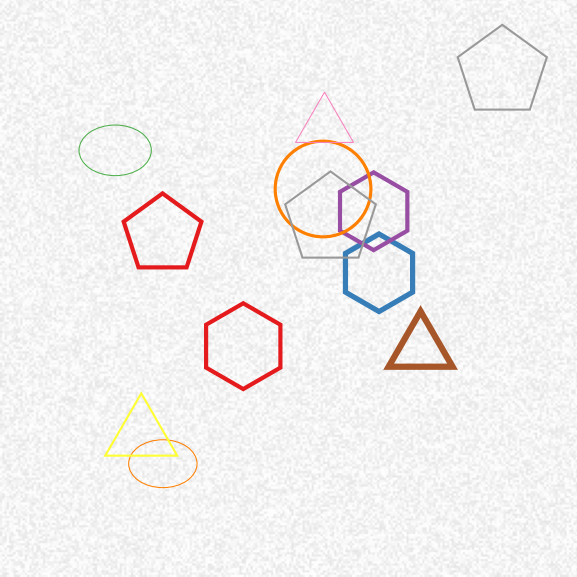[{"shape": "pentagon", "thickness": 2, "radius": 0.35, "center": [0.281, 0.593]}, {"shape": "hexagon", "thickness": 2, "radius": 0.37, "center": [0.421, 0.4]}, {"shape": "hexagon", "thickness": 2.5, "radius": 0.34, "center": [0.656, 0.527]}, {"shape": "oval", "thickness": 0.5, "radius": 0.31, "center": [0.199, 0.739]}, {"shape": "hexagon", "thickness": 2, "radius": 0.34, "center": [0.647, 0.633]}, {"shape": "oval", "thickness": 0.5, "radius": 0.3, "center": [0.282, 0.196]}, {"shape": "circle", "thickness": 1.5, "radius": 0.41, "center": [0.559, 0.672]}, {"shape": "triangle", "thickness": 1, "radius": 0.36, "center": [0.245, 0.246]}, {"shape": "triangle", "thickness": 3, "radius": 0.32, "center": [0.728, 0.396]}, {"shape": "triangle", "thickness": 0.5, "radius": 0.29, "center": [0.562, 0.781]}, {"shape": "pentagon", "thickness": 1, "radius": 0.41, "center": [0.87, 0.875]}, {"shape": "pentagon", "thickness": 1, "radius": 0.41, "center": [0.572, 0.62]}]